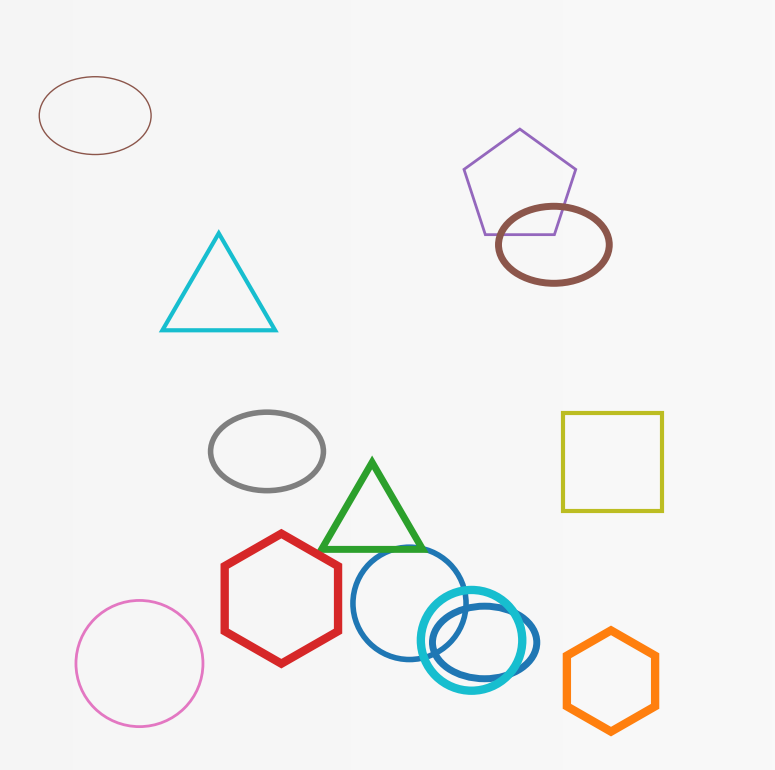[{"shape": "circle", "thickness": 2, "radius": 0.36, "center": [0.528, 0.216]}, {"shape": "oval", "thickness": 2.5, "radius": 0.34, "center": [0.625, 0.166]}, {"shape": "hexagon", "thickness": 3, "radius": 0.33, "center": [0.788, 0.116]}, {"shape": "triangle", "thickness": 2.5, "radius": 0.38, "center": [0.48, 0.324]}, {"shape": "hexagon", "thickness": 3, "radius": 0.42, "center": [0.363, 0.223]}, {"shape": "pentagon", "thickness": 1, "radius": 0.38, "center": [0.671, 0.757]}, {"shape": "oval", "thickness": 0.5, "radius": 0.36, "center": [0.123, 0.85]}, {"shape": "oval", "thickness": 2.5, "radius": 0.36, "center": [0.715, 0.682]}, {"shape": "circle", "thickness": 1, "radius": 0.41, "center": [0.18, 0.138]}, {"shape": "oval", "thickness": 2, "radius": 0.36, "center": [0.345, 0.414]}, {"shape": "square", "thickness": 1.5, "radius": 0.32, "center": [0.79, 0.4]}, {"shape": "triangle", "thickness": 1.5, "radius": 0.42, "center": [0.282, 0.613]}, {"shape": "circle", "thickness": 3, "radius": 0.33, "center": [0.608, 0.168]}]